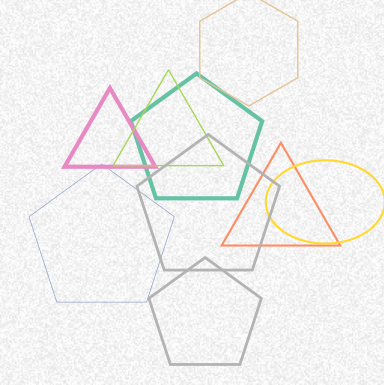[{"shape": "pentagon", "thickness": 3, "radius": 0.9, "center": [0.51, 0.63]}, {"shape": "triangle", "thickness": 1.5, "radius": 0.89, "center": [0.73, 0.451]}, {"shape": "pentagon", "thickness": 0.5, "radius": 0.99, "center": [0.264, 0.376]}, {"shape": "triangle", "thickness": 3, "radius": 0.68, "center": [0.286, 0.635]}, {"shape": "triangle", "thickness": 1, "radius": 0.83, "center": [0.437, 0.653]}, {"shape": "oval", "thickness": 1.5, "radius": 0.77, "center": [0.845, 0.476]}, {"shape": "hexagon", "thickness": 1, "radius": 0.73, "center": [0.646, 0.872]}, {"shape": "pentagon", "thickness": 2, "radius": 0.77, "center": [0.533, 0.178]}, {"shape": "pentagon", "thickness": 2, "radius": 0.97, "center": [0.541, 0.456]}]